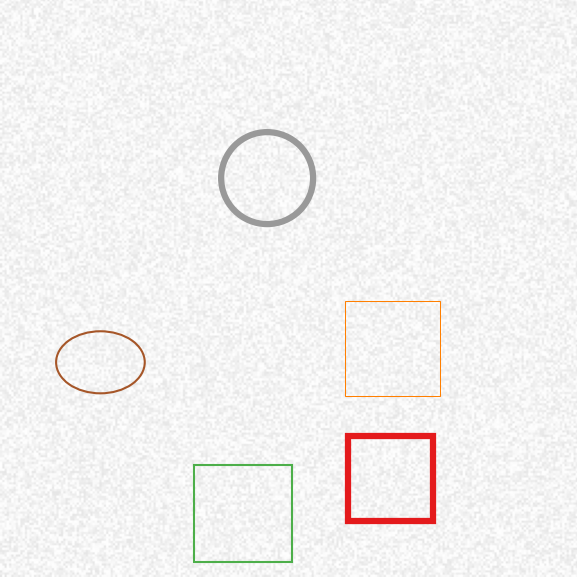[{"shape": "square", "thickness": 3, "radius": 0.37, "center": [0.676, 0.17]}, {"shape": "square", "thickness": 1, "radius": 0.42, "center": [0.421, 0.109]}, {"shape": "square", "thickness": 0.5, "radius": 0.41, "center": [0.68, 0.396]}, {"shape": "oval", "thickness": 1, "radius": 0.38, "center": [0.174, 0.372]}, {"shape": "circle", "thickness": 3, "radius": 0.4, "center": [0.463, 0.691]}]